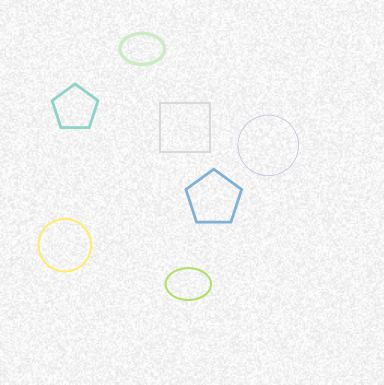[{"shape": "pentagon", "thickness": 2, "radius": 0.31, "center": [0.195, 0.719]}, {"shape": "circle", "thickness": 0.5, "radius": 0.39, "center": [0.697, 0.622]}, {"shape": "pentagon", "thickness": 2, "radius": 0.38, "center": [0.555, 0.485]}, {"shape": "oval", "thickness": 1.5, "radius": 0.3, "center": [0.489, 0.262]}, {"shape": "square", "thickness": 1.5, "radius": 0.32, "center": [0.481, 0.668]}, {"shape": "oval", "thickness": 2.5, "radius": 0.29, "center": [0.369, 0.873]}, {"shape": "circle", "thickness": 1.5, "radius": 0.34, "center": [0.168, 0.363]}]